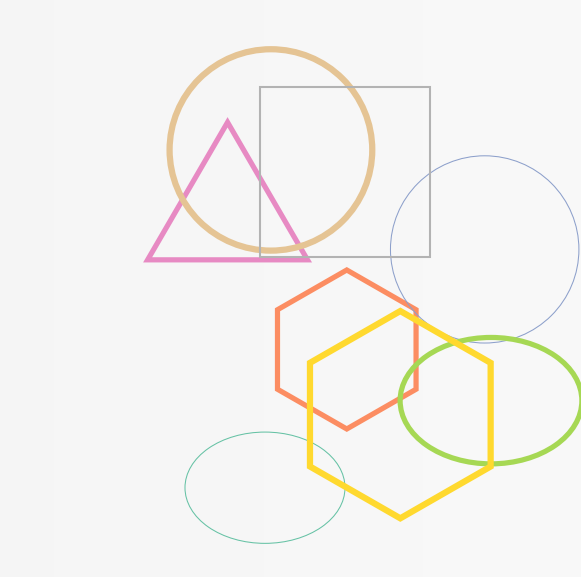[{"shape": "oval", "thickness": 0.5, "radius": 0.69, "center": [0.456, 0.155]}, {"shape": "hexagon", "thickness": 2.5, "radius": 0.69, "center": [0.597, 0.394]}, {"shape": "circle", "thickness": 0.5, "radius": 0.81, "center": [0.834, 0.567]}, {"shape": "triangle", "thickness": 2.5, "radius": 0.79, "center": [0.392, 0.629]}, {"shape": "oval", "thickness": 2.5, "radius": 0.78, "center": [0.845, 0.305]}, {"shape": "hexagon", "thickness": 3, "radius": 0.9, "center": [0.689, 0.281]}, {"shape": "circle", "thickness": 3, "radius": 0.87, "center": [0.466, 0.74]}, {"shape": "square", "thickness": 1, "radius": 0.73, "center": [0.593, 0.701]}]